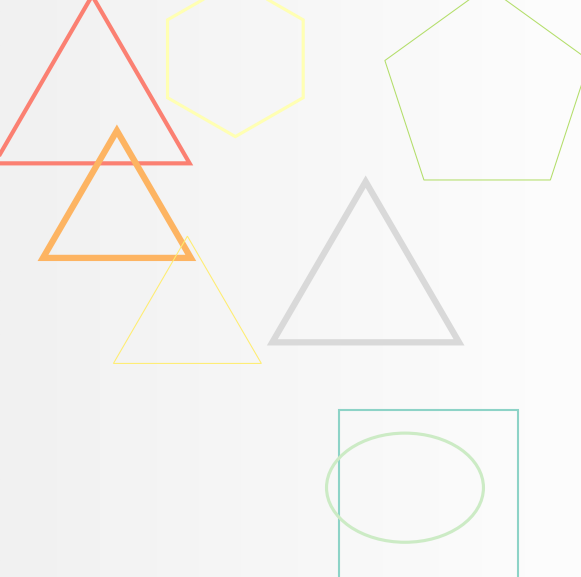[{"shape": "square", "thickness": 1, "radius": 0.77, "center": [0.737, 0.135]}, {"shape": "hexagon", "thickness": 1.5, "radius": 0.67, "center": [0.405, 0.897]}, {"shape": "triangle", "thickness": 2, "radius": 0.97, "center": [0.159, 0.813]}, {"shape": "triangle", "thickness": 3, "radius": 0.73, "center": [0.201, 0.626]}, {"shape": "pentagon", "thickness": 0.5, "radius": 0.93, "center": [0.838, 0.837]}, {"shape": "triangle", "thickness": 3, "radius": 0.93, "center": [0.629, 0.499]}, {"shape": "oval", "thickness": 1.5, "radius": 0.67, "center": [0.697, 0.155]}, {"shape": "triangle", "thickness": 0.5, "radius": 0.73, "center": [0.322, 0.443]}]